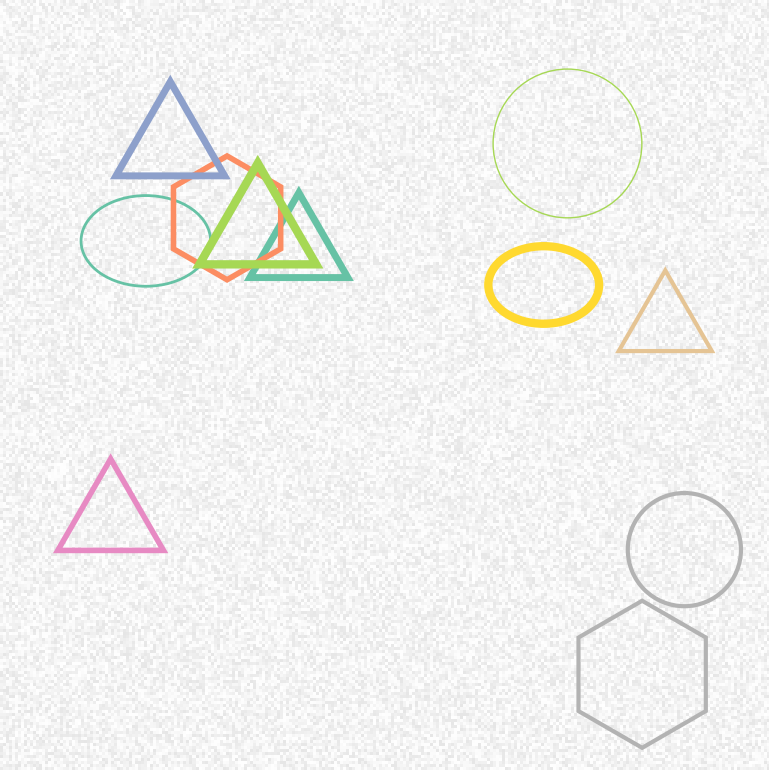[{"shape": "oval", "thickness": 1, "radius": 0.42, "center": [0.189, 0.687]}, {"shape": "triangle", "thickness": 2.5, "radius": 0.37, "center": [0.388, 0.676]}, {"shape": "hexagon", "thickness": 2, "radius": 0.4, "center": [0.295, 0.717]}, {"shape": "triangle", "thickness": 2.5, "radius": 0.41, "center": [0.221, 0.812]}, {"shape": "triangle", "thickness": 2, "radius": 0.4, "center": [0.144, 0.325]}, {"shape": "triangle", "thickness": 3, "radius": 0.44, "center": [0.335, 0.7]}, {"shape": "circle", "thickness": 0.5, "radius": 0.48, "center": [0.737, 0.814]}, {"shape": "oval", "thickness": 3, "radius": 0.36, "center": [0.706, 0.63]}, {"shape": "triangle", "thickness": 1.5, "radius": 0.35, "center": [0.864, 0.579]}, {"shape": "hexagon", "thickness": 1.5, "radius": 0.48, "center": [0.834, 0.124]}, {"shape": "circle", "thickness": 1.5, "radius": 0.37, "center": [0.889, 0.286]}]